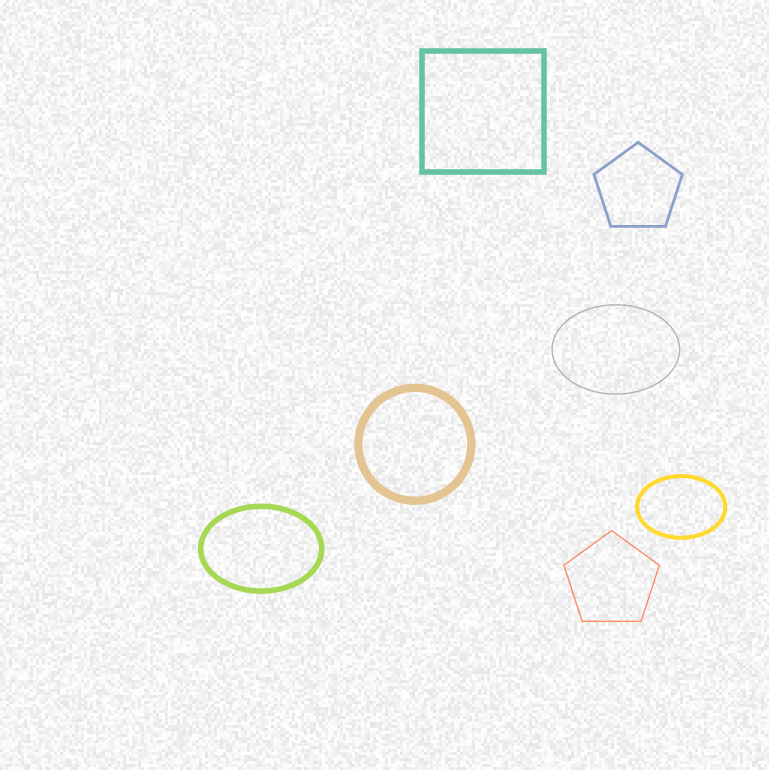[{"shape": "square", "thickness": 2, "radius": 0.39, "center": [0.627, 0.855]}, {"shape": "pentagon", "thickness": 0.5, "radius": 0.33, "center": [0.794, 0.246]}, {"shape": "pentagon", "thickness": 1, "radius": 0.3, "center": [0.829, 0.755]}, {"shape": "oval", "thickness": 2, "radius": 0.39, "center": [0.339, 0.287]}, {"shape": "oval", "thickness": 1.5, "radius": 0.29, "center": [0.885, 0.342]}, {"shape": "circle", "thickness": 3, "radius": 0.37, "center": [0.539, 0.423]}, {"shape": "oval", "thickness": 0.5, "radius": 0.41, "center": [0.8, 0.546]}]